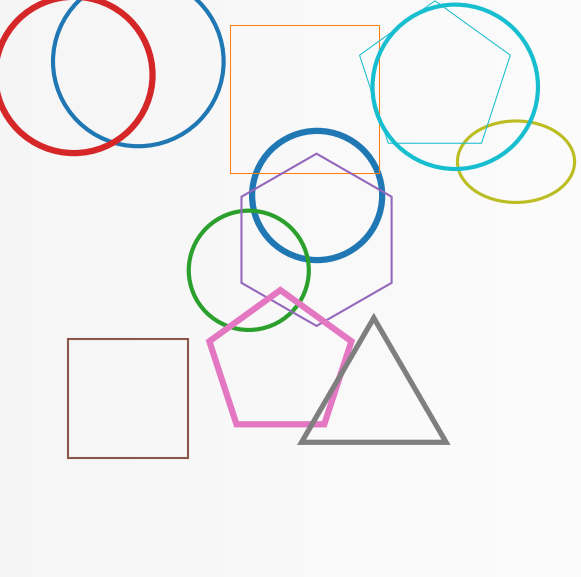[{"shape": "circle", "thickness": 3, "radius": 0.56, "center": [0.546, 0.661]}, {"shape": "circle", "thickness": 2, "radius": 0.73, "center": [0.238, 0.893]}, {"shape": "square", "thickness": 0.5, "radius": 0.64, "center": [0.524, 0.828]}, {"shape": "circle", "thickness": 2, "radius": 0.52, "center": [0.428, 0.531]}, {"shape": "circle", "thickness": 3, "radius": 0.68, "center": [0.127, 0.869]}, {"shape": "hexagon", "thickness": 1, "radius": 0.75, "center": [0.545, 0.584]}, {"shape": "square", "thickness": 1, "radius": 0.51, "center": [0.22, 0.308]}, {"shape": "pentagon", "thickness": 3, "radius": 0.64, "center": [0.482, 0.368]}, {"shape": "triangle", "thickness": 2.5, "radius": 0.72, "center": [0.643, 0.305]}, {"shape": "oval", "thickness": 1.5, "radius": 0.5, "center": [0.888, 0.719]}, {"shape": "pentagon", "thickness": 0.5, "radius": 0.68, "center": [0.748, 0.861]}, {"shape": "circle", "thickness": 2, "radius": 0.71, "center": [0.783, 0.849]}]